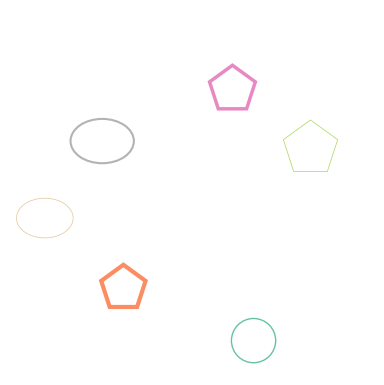[{"shape": "circle", "thickness": 1, "radius": 0.29, "center": [0.659, 0.115]}, {"shape": "pentagon", "thickness": 3, "radius": 0.3, "center": [0.32, 0.252]}, {"shape": "pentagon", "thickness": 2.5, "radius": 0.31, "center": [0.604, 0.768]}, {"shape": "pentagon", "thickness": 0.5, "radius": 0.37, "center": [0.807, 0.614]}, {"shape": "oval", "thickness": 0.5, "radius": 0.37, "center": [0.116, 0.434]}, {"shape": "oval", "thickness": 1.5, "radius": 0.41, "center": [0.265, 0.634]}]